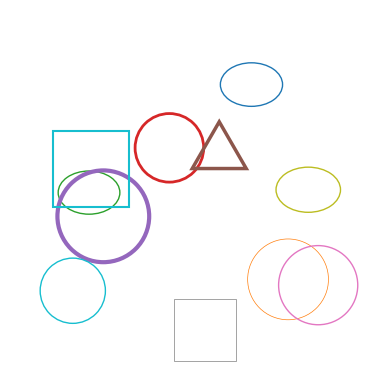[{"shape": "oval", "thickness": 1, "radius": 0.4, "center": [0.653, 0.78]}, {"shape": "circle", "thickness": 0.5, "radius": 0.52, "center": [0.748, 0.274]}, {"shape": "oval", "thickness": 1, "radius": 0.4, "center": [0.231, 0.5]}, {"shape": "circle", "thickness": 2, "radius": 0.45, "center": [0.44, 0.616]}, {"shape": "circle", "thickness": 3, "radius": 0.6, "center": [0.268, 0.438]}, {"shape": "triangle", "thickness": 2.5, "radius": 0.4, "center": [0.569, 0.603]}, {"shape": "circle", "thickness": 1, "radius": 0.51, "center": [0.826, 0.259]}, {"shape": "square", "thickness": 0.5, "radius": 0.4, "center": [0.533, 0.143]}, {"shape": "oval", "thickness": 1, "radius": 0.42, "center": [0.801, 0.507]}, {"shape": "circle", "thickness": 1, "radius": 0.42, "center": [0.189, 0.245]}, {"shape": "square", "thickness": 1.5, "radius": 0.49, "center": [0.236, 0.56]}]